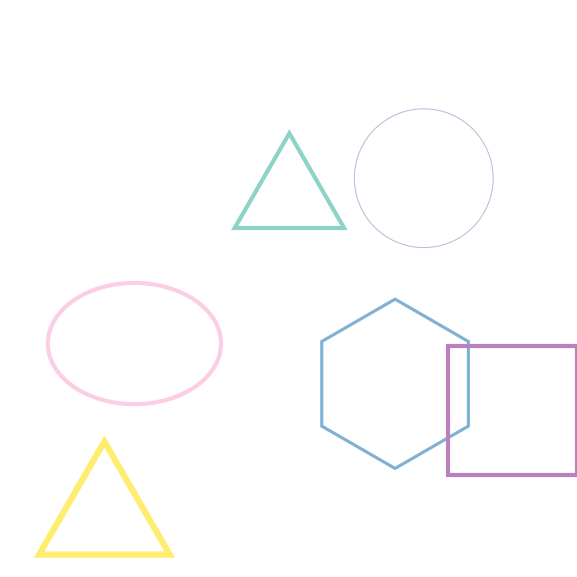[{"shape": "triangle", "thickness": 2, "radius": 0.55, "center": [0.501, 0.659]}, {"shape": "circle", "thickness": 0.5, "radius": 0.6, "center": [0.734, 0.691]}, {"shape": "hexagon", "thickness": 1.5, "radius": 0.73, "center": [0.684, 0.335]}, {"shape": "oval", "thickness": 2, "radius": 0.75, "center": [0.233, 0.404]}, {"shape": "square", "thickness": 2, "radius": 0.56, "center": [0.888, 0.288]}, {"shape": "triangle", "thickness": 3, "radius": 0.65, "center": [0.181, 0.104]}]